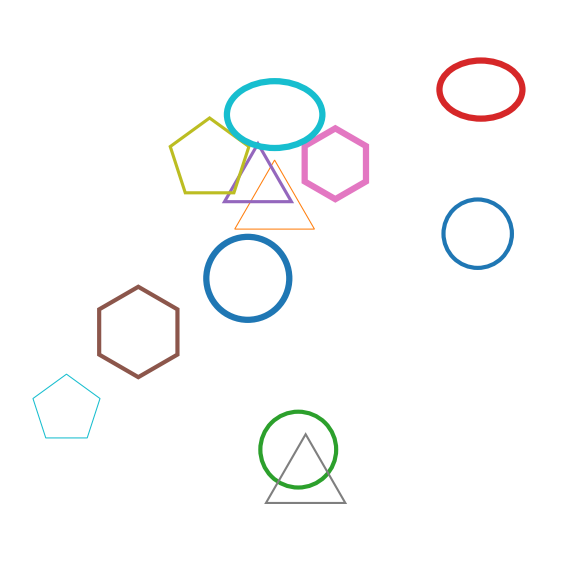[{"shape": "circle", "thickness": 3, "radius": 0.36, "center": [0.429, 0.517]}, {"shape": "circle", "thickness": 2, "radius": 0.3, "center": [0.827, 0.594]}, {"shape": "triangle", "thickness": 0.5, "radius": 0.4, "center": [0.475, 0.642]}, {"shape": "circle", "thickness": 2, "radius": 0.33, "center": [0.516, 0.221]}, {"shape": "oval", "thickness": 3, "radius": 0.36, "center": [0.833, 0.844]}, {"shape": "triangle", "thickness": 1.5, "radius": 0.33, "center": [0.447, 0.683]}, {"shape": "hexagon", "thickness": 2, "radius": 0.39, "center": [0.239, 0.424]}, {"shape": "hexagon", "thickness": 3, "radius": 0.31, "center": [0.581, 0.716]}, {"shape": "triangle", "thickness": 1, "radius": 0.4, "center": [0.529, 0.168]}, {"shape": "pentagon", "thickness": 1.5, "radius": 0.36, "center": [0.363, 0.723]}, {"shape": "oval", "thickness": 3, "radius": 0.41, "center": [0.476, 0.801]}, {"shape": "pentagon", "thickness": 0.5, "radius": 0.31, "center": [0.115, 0.29]}]